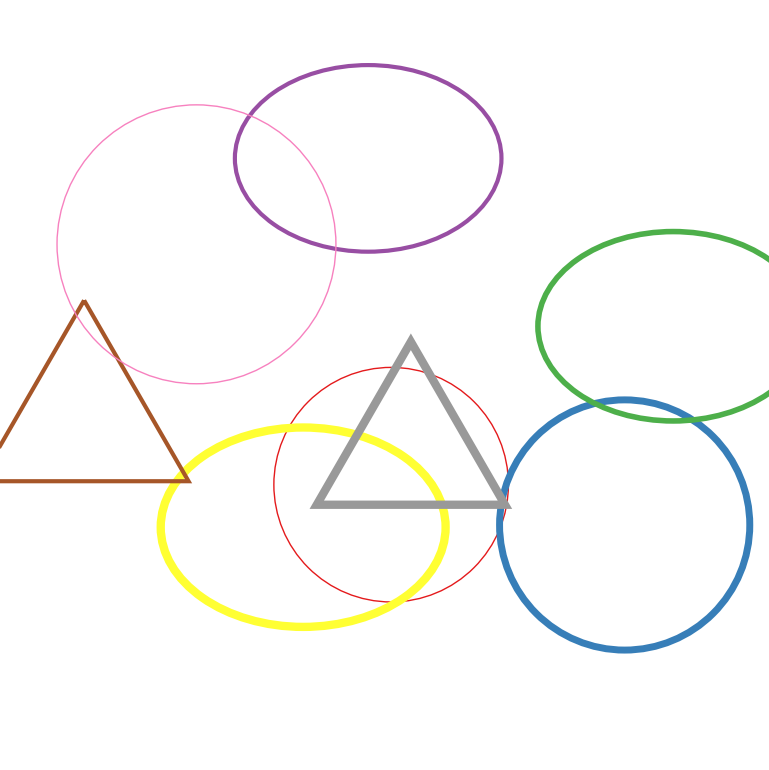[{"shape": "circle", "thickness": 0.5, "radius": 0.76, "center": [0.508, 0.371]}, {"shape": "circle", "thickness": 2.5, "radius": 0.81, "center": [0.811, 0.318]}, {"shape": "oval", "thickness": 2, "radius": 0.88, "center": [0.874, 0.576]}, {"shape": "oval", "thickness": 1.5, "radius": 0.87, "center": [0.478, 0.794]}, {"shape": "oval", "thickness": 3, "radius": 0.92, "center": [0.394, 0.315]}, {"shape": "triangle", "thickness": 1.5, "radius": 0.78, "center": [0.109, 0.453]}, {"shape": "circle", "thickness": 0.5, "radius": 0.91, "center": [0.255, 0.683]}, {"shape": "triangle", "thickness": 3, "radius": 0.71, "center": [0.534, 0.415]}]